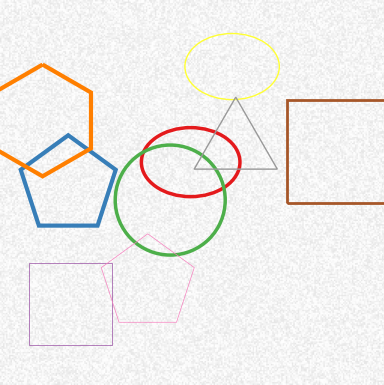[{"shape": "oval", "thickness": 2.5, "radius": 0.64, "center": [0.495, 0.579]}, {"shape": "pentagon", "thickness": 3, "radius": 0.65, "center": [0.177, 0.519]}, {"shape": "circle", "thickness": 2.5, "radius": 0.71, "center": [0.442, 0.48]}, {"shape": "square", "thickness": 0.5, "radius": 0.54, "center": [0.184, 0.21]}, {"shape": "hexagon", "thickness": 3, "radius": 0.73, "center": [0.111, 0.687]}, {"shape": "oval", "thickness": 1, "radius": 0.61, "center": [0.603, 0.827]}, {"shape": "square", "thickness": 2, "radius": 0.67, "center": [0.879, 0.607]}, {"shape": "pentagon", "thickness": 0.5, "radius": 0.63, "center": [0.384, 0.266]}, {"shape": "triangle", "thickness": 1, "radius": 0.62, "center": [0.612, 0.623]}]